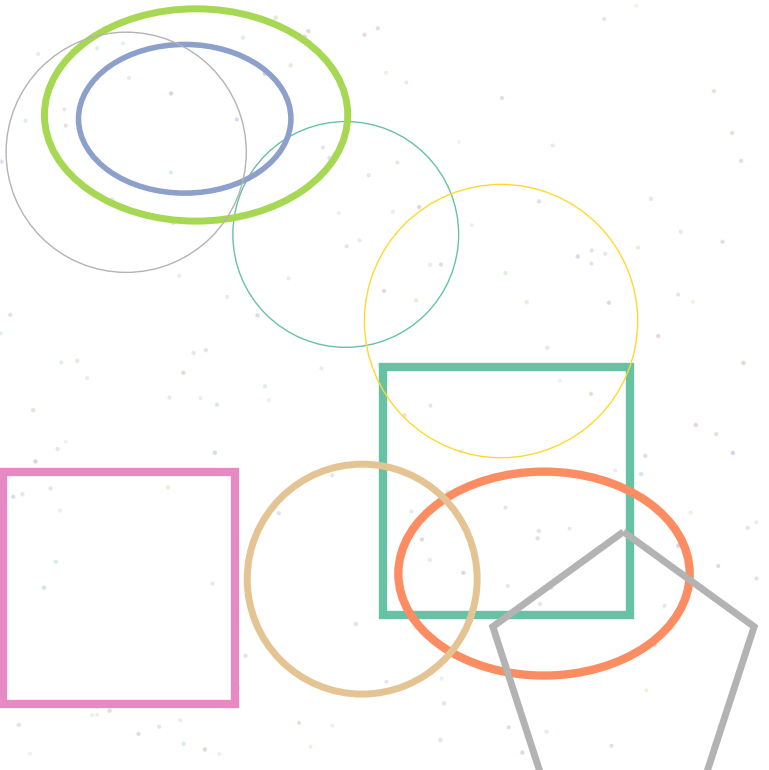[{"shape": "square", "thickness": 3, "radius": 0.8, "center": [0.658, 0.362]}, {"shape": "circle", "thickness": 0.5, "radius": 0.73, "center": [0.449, 0.696]}, {"shape": "oval", "thickness": 3, "radius": 0.95, "center": [0.706, 0.255]}, {"shape": "oval", "thickness": 2, "radius": 0.69, "center": [0.24, 0.846]}, {"shape": "square", "thickness": 3, "radius": 0.75, "center": [0.154, 0.237]}, {"shape": "oval", "thickness": 2.5, "radius": 0.98, "center": [0.255, 0.851]}, {"shape": "circle", "thickness": 0.5, "radius": 0.89, "center": [0.651, 0.583]}, {"shape": "circle", "thickness": 2.5, "radius": 0.75, "center": [0.47, 0.248]}, {"shape": "pentagon", "thickness": 2.5, "radius": 0.89, "center": [0.81, 0.131]}, {"shape": "circle", "thickness": 0.5, "radius": 0.78, "center": [0.164, 0.802]}]